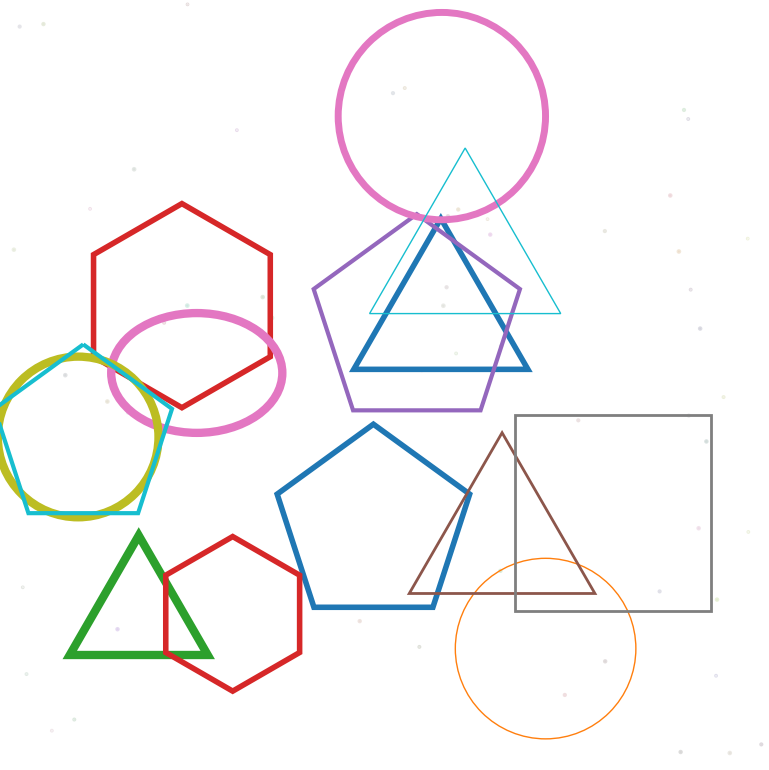[{"shape": "triangle", "thickness": 2, "radius": 0.65, "center": [0.573, 0.586]}, {"shape": "pentagon", "thickness": 2, "radius": 0.66, "center": [0.485, 0.318]}, {"shape": "circle", "thickness": 0.5, "radius": 0.59, "center": [0.709, 0.158]}, {"shape": "triangle", "thickness": 3, "radius": 0.52, "center": [0.18, 0.201]}, {"shape": "hexagon", "thickness": 2, "radius": 0.66, "center": [0.236, 0.603]}, {"shape": "hexagon", "thickness": 2, "radius": 0.5, "center": [0.302, 0.203]}, {"shape": "pentagon", "thickness": 1.5, "radius": 0.7, "center": [0.541, 0.581]}, {"shape": "triangle", "thickness": 1, "radius": 0.7, "center": [0.652, 0.299]}, {"shape": "circle", "thickness": 2.5, "radius": 0.67, "center": [0.574, 0.849]}, {"shape": "oval", "thickness": 3, "radius": 0.56, "center": [0.256, 0.516]}, {"shape": "square", "thickness": 1, "radius": 0.64, "center": [0.796, 0.334]}, {"shape": "circle", "thickness": 3, "radius": 0.52, "center": [0.101, 0.433]}, {"shape": "pentagon", "thickness": 1.5, "radius": 0.61, "center": [0.108, 0.432]}, {"shape": "triangle", "thickness": 0.5, "radius": 0.72, "center": [0.604, 0.664]}]